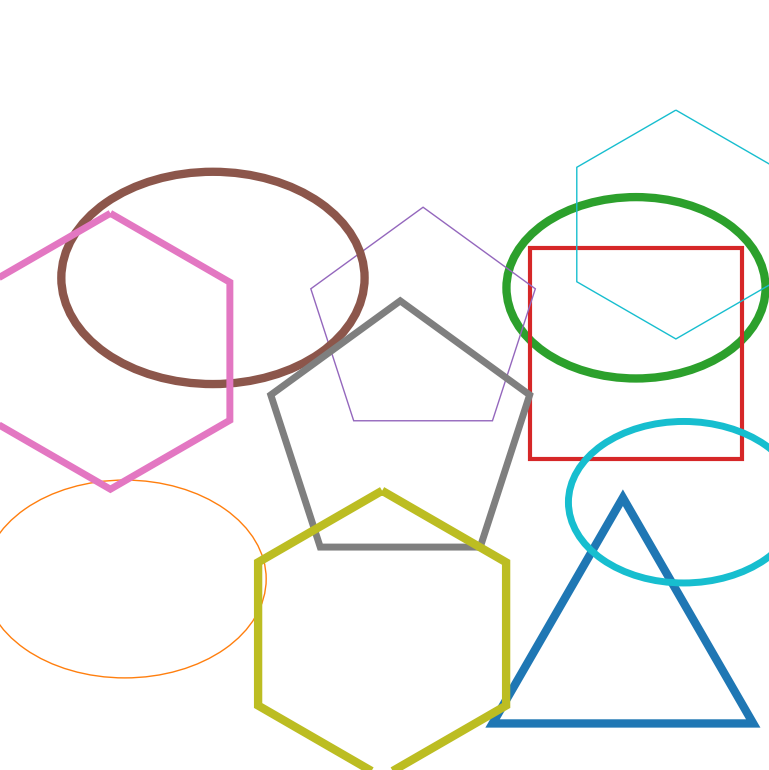[{"shape": "triangle", "thickness": 3, "radius": 0.98, "center": [0.809, 0.158]}, {"shape": "oval", "thickness": 0.5, "radius": 0.92, "center": [0.162, 0.248]}, {"shape": "oval", "thickness": 3, "radius": 0.84, "center": [0.826, 0.626]}, {"shape": "square", "thickness": 1.5, "radius": 0.69, "center": [0.826, 0.541]}, {"shape": "pentagon", "thickness": 0.5, "radius": 0.77, "center": [0.549, 0.578]}, {"shape": "oval", "thickness": 3, "radius": 0.98, "center": [0.277, 0.639]}, {"shape": "hexagon", "thickness": 2.5, "radius": 0.9, "center": [0.143, 0.544]}, {"shape": "pentagon", "thickness": 2.5, "radius": 0.88, "center": [0.52, 0.433]}, {"shape": "hexagon", "thickness": 3, "radius": 0.93, "center": [0.496, 0.177]}, {"shape": "hexagon", "thickness": 0.5, "radius": 0.74, "center": [0.878, 0.708]}, {"shape": "oval", "thickness": 2.5, "radius": 0.75, "center": [0.888, 0.348]}]